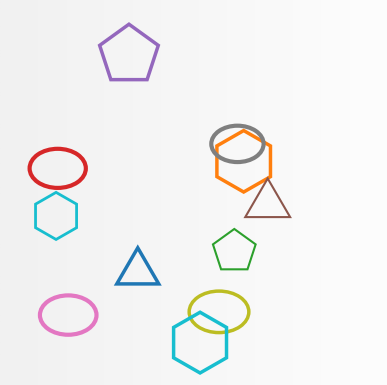[{"shape": "triangle", "thickness": 2.5, "radius": 0.31, "center": [0.356, 0.294]}, {"shape": "hexagon", "thickness": 2.5, "radius": 0.4, "center": [0.629, 0.581]}, {"shape": "pentagon", "thickness": 1.5, "radius": 0.29, "center": [0.605, 0.347]}, {"shape": "oval", "thickness": 3, "radius": 0.36, "center": [0.149, 0.563]}, {"shape": "pentagon", "thickness": 2.5, "radius": 0.4, "center": [0.333, 0.858]}, {"shape": "triangle", "thickness": 1.5, "radius": 0.33, "center": [0.691, 0.47]}, {"shape": "oval", "thickness": 3, "radius": 0.37, "center": [0.176, 0.182]}, {"shape": "oval", "thickness": 3, "radius": 0.34, "center": [0.613, 0.626]}, {"shape": "oval", "thickness": 2.5, "radius": 0.38, "center": [0.565, 0.19]}, {"shape": "hexagon", "thickness": 2.5, "radius": 0.39, "center": [0.516, 0.11]}, {"shape": "hexagon", "thickness": 2, "radius": 0.31, "center": [0.145, 0.439]}]